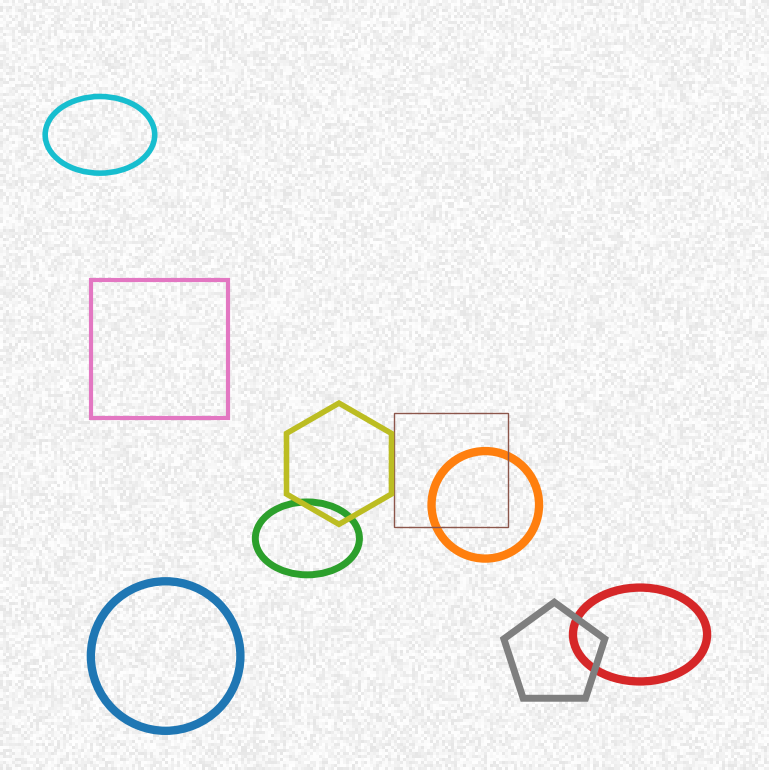[{"shape": "circle", "thickness": 3, "radius": 0.49, "center": [0.215, 0.148]}, {"shape": "circle", "thickness": 3, "radius": 0.35, "center": [0.63, 0.344]}, {"shape": "oval", "thickness": 2.5, "radius": 0.34, "center": [0.399, 0.301]}, {"shape": "oval", "thickness": 3, "radius": 0.44, "center": [0.831, 0.176]}, {"shape": "square", "thickness": 0.5, "radius": 0.37, "center": [0.586, 0.39]}, {"shape": "square", "thickness": 1.5, "radius": 0.45, "center": [0.207, 0.547]}, {"shape": "pentagon", "thickness": 2.5, "radius": 0.34, "center": [0.72, 0.149]}, {"shape": "hexagon", "thickness": 2, "radius": 0.39, "center": [0.44, 0.398]}, {"shape": "oval", "thickness": 2, "radius": 0.36, "center": [0.13, 0.825]}]